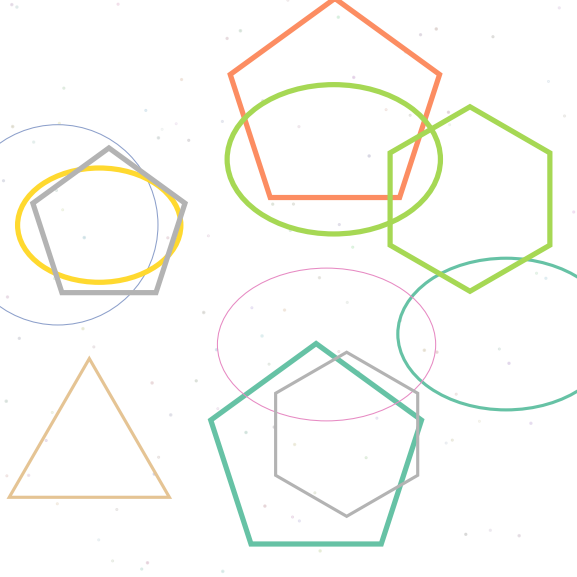[{"shape": "pentagon", "thickness": 2.5, "radius": 0.96, "center": [0.547, 0.212]}, {"shape": "oval", "thickness": 1.5, "radius": 0.94, "center": [0.876, 0.421]}, {"shape": "pentagon", "thickness": 2.5, "radius": 0.95, "center": [0.58, 0.811]}, {"shape": "circle", "thickness": 0.5, "radius": 0.87, "center": [0.1, 0.61]}, {"shape": "oval", "thickness": 0.5, "radius": 0.94, "center": [0.565, 0.403]}, {"shape": "oval", "thickness": 2.5, "radius": 0.92, "center": [0.578, 0.723]}, {"shape": "hexagon", "thickness": 2.5, "radius": 0.8, "center": [0.814, 0.655]}, {"shape": "oval", "thickness": 2.5, "radius": 0.71, "center": [0.172, 0.609]}, {"shape": "triangle", "thickness": 1.5, "radius": 0.8, "center": [0.155, 0.218]}, {"shape": "hexagon", "thickness": 1.5, "radius": 0.71, "center": [0.6, 0.247]}, {"shape": "pentagon", "thickness": 2.5, "radius": 0.69, "center": [0.189, 0.604]}]